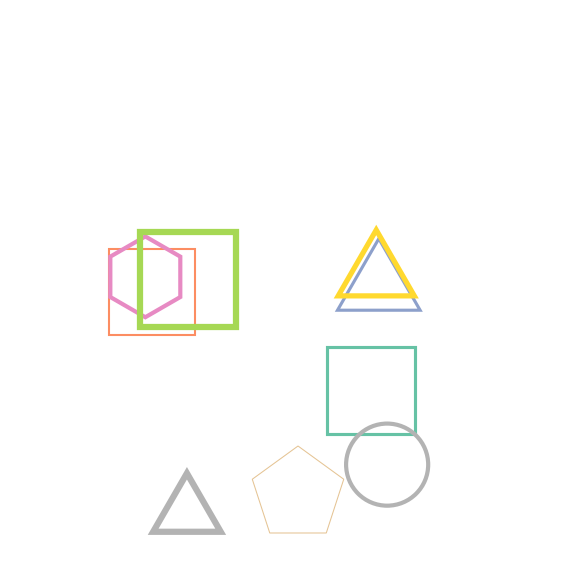[{"shape": "square", "thickness": 1.5, "radius": 0.38, "center": [0.642, 0.323]}, {"shape": "square", "thickness": 1, "radius": 0.37, "center": [0.263, 0.493]}, {"shape": "triangle", "thickness": 1.5, "radius": 0.41, "center": [0.656, 0.503]}, {"shape": "hexagon", "thickness": 2, "radius": 0.35, "center": [0.252, 0.52]}, {"shape": "square", "thickness": 3, "radius": 0.41, "center": [0.326, 0.515]}, {"shape": "triangle", "thickness": 2.5, "radius": 0.38, "center": [0.652, 0.525]}, {"shape": "pentagon", "thickness": 0.5, "radius": 0.42, "center": [0.516, 0.144]}, {"shape": "triangle", "thickness": 3, "radius": 0.34, "center": [0.324, 0.112]}, {"shape": "circle", "thickness": 2, "radius": 0.36, "center": [0.67, 0.195]}]